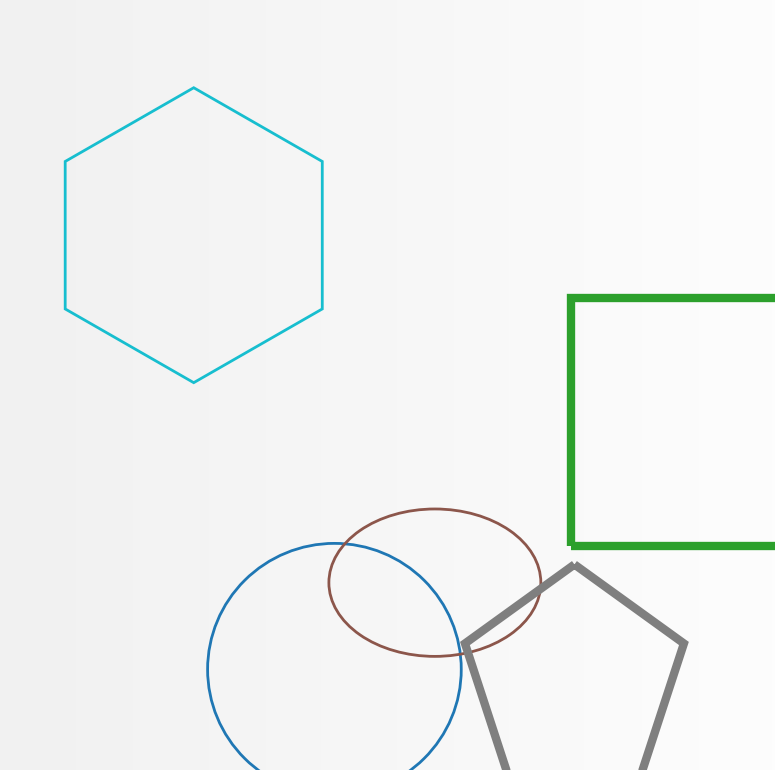[{"shape": "circle", "thickness": 1, "radius": 0.82, "center": [0.432, 0.131]}, {"shape": "square", "thickness": 3, "radius": 0.81, "center": [0.898, 0.452]}, {"shape": "oval", "thickness": 1, "radius": 0.68, "center": [0.561, 0.243]}, {"shape": "pentagon", "thickness": 3, "radius": 0.74, "center": [0.741, 0.118]}, {"shape": "hexagon", "thickness": 1, "radius": 0.96, "center": [0.25, 0.695]}]